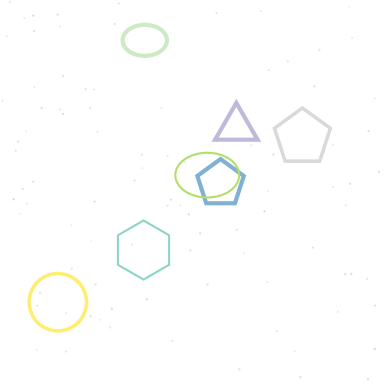[{"shape": "hexagon", "thickness": 1.5, "radius": 0.38, "center": [0.373, 0.351]}, {"shape": "triangle", "thickness": 3, "radius": 0.32, "center": [0.614, 0.669]}, {"shape": "pentagon", "thickness": 3, "radius": 0.32, "center": [0.573, 0.523]}, {"shape": "oval", "thickness": 1.5, "radius": 0.42, "center": [0.538, 0.545]}, {"shape": "pentagon", "thickness": 2.5, "radius": 0.38, "center": [0.785, 0.643]}, {"shape": "oval", "thickness": 3, "radius": 0.29, "center": [0.376, 0.895]}, {"shape": "circle", "thickness": 2.5, "radius": 0.37, "center": [0.15, 0.215]}]